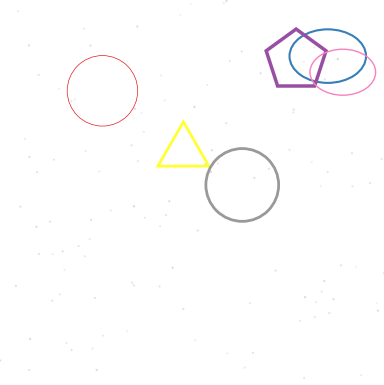[{"shape": "circle", "thickness": 0.5, "radius": 0.46, "center": [0.266, 0.764]}, {"shape": "oval", "thickness": 1.5, "radius": 0.5, "center": [0.851, 0.854]}, {"shape": "pentagon", "thickness": 2.5, "radius": 0.41, "center": [0.769, 0.843]}, {"shape": "triangle", "thickness": 2, "radius": 0.38, "center": [0.476, 0.607]}, {"shape": "oval", "thickness": 1, "radius": 0.43, "center": [0.89, 0.812]}, {"shape": "circle", "thickness": 2, "radius": 0.47, "center": [0.629, 0.52]}]